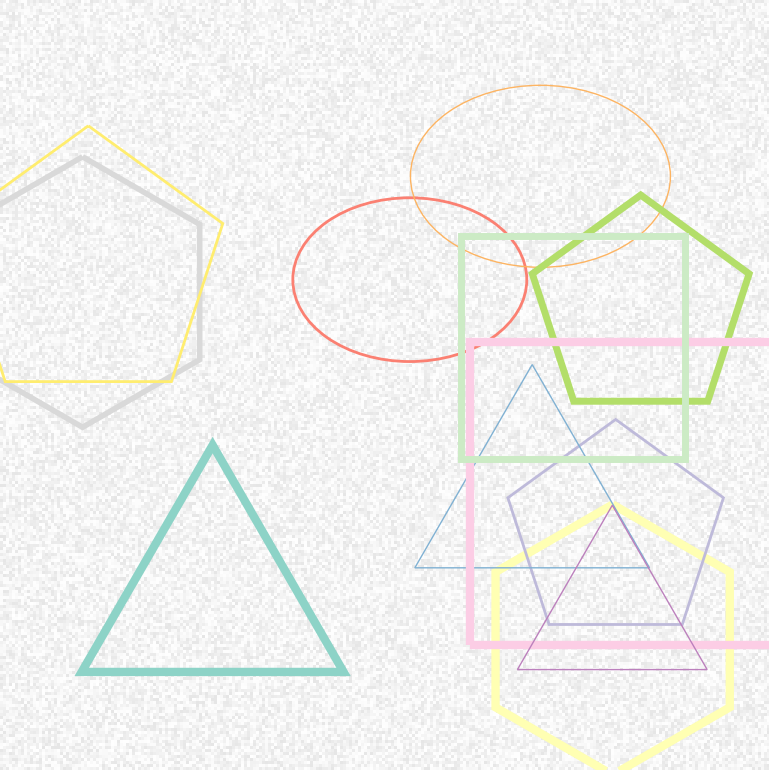[{"shape": "triangle", "thickness": 3, "radius": 0.98, "center": [0.276, 0.226]}, {"shape": "hexagon", "thickness": 3, "radius": 0.88, "center": [0.796, 0.169]}, {"shape": "pentagon", "thickness": 1, "radius": 0.74, "center": [0.8, 0.308]}, {"shape": "oval", "thickness": 1, "radius": 0.76, "center": [0.532, 0.637]}, {"shape": "triangle", "thickness": 0.5, "radius": 0.88, "center": [0.691, 0.351]}, {"shape": "oval", "thickness": 0.5, "radius": 0.84, "center": [0.702, 0.771]}, {"shape": "pentagon", "thickness": 2.5, "radius": 0.74, "center": [0.832, 0.599]}, {"shape": "square", "thickness": 3, "radius": 0.98, "center": [0.807, 0.359]}, {"shape": "hexagon", "thickness": 2, "radius": 0.88, "center": [0.107, 0.621]}, {"shape": "triangle", "thickness": 0.5, "radius": 0.71, "center": [0.795, 0.202]}, {"shape": "square", "thickness": 2.5, "radius": 0.73, "center": [0.745, 0.549]}, {"shape": "pentagon", "thickness": 1, "radius": 0.92, "center": [0.115, 0.653]}]